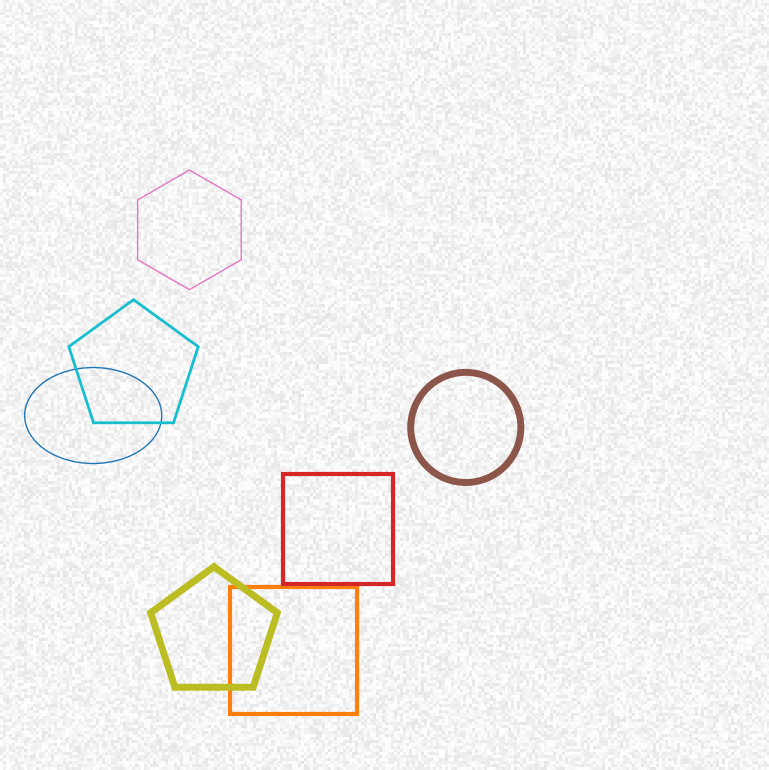[{"shape": "oval", "thickness": 0.5, "radius": 0.45, "center": [0.121, 0.46]}, {"shape": "square", "thickness": 1.5, "radius": 0.41, "center": [0.381, 0.155]}, {"shape": "square", "thickness": 1.5, "radius": 0.36, "center": [0.439, 0.313]}, {"shape": "circle", "thickness": 2.5, "radius": 0.36, "center": [0.605, 0.445]}, {"shape": "hexagon", "thickness": 0.5, "radius": 0.39, "center": [0.246, 0.702]}, {"shape": "pentagon", "thickness": 2.5, "radius": 0.43, "center": [0.278, 0.177]}, {"shape": "pentagon", "thickness": 1, "radius": 0.44, "center": [0.173, 0.522]}]